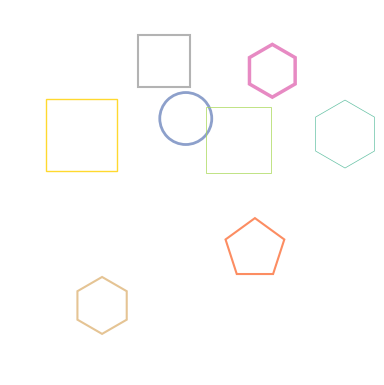[{"shape": "hexagon", "thickness": 0.5, "radius": 0.44, "center": [0.896, 0.652]}, {"shape": "pentagon", "thickness": 1.5, "radius": 0.4, "center": [0.662, 0.353]}, {"shape": "circle", "thickness": 2, "radius": 0.34, "center": [0.483, 0.692]}, {"shape": "hexagon", "thickness": 2.5, "radius": 0.34, "center": [0.707, 0.816]}, {"shape": "square", "thickness": 0.5, "radius": 0.43, "center": [0.62, 0.637]}, {"shape": "square", "thickness": 1, "radius": 0.46, "center": [0.212, 0.649]}, {"shape": "hexagon", "thickness": 1.5, "radius": 0.37, "center": [0.265, 0.207]}, {"shape": "square", "thickness": 1.5, "radius": 0.34, "center": [0.427, 0.841]}]